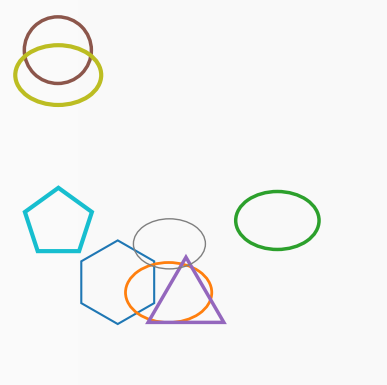[{"shape": "hexagon", "thickness": 1.5, "radius": 0.54, "center": [0.304, 0.267]}, {"shape": "oval", "thickness": 2, "radius": 0.56, "center": [0.435, 0.24]}, {"shape": "oval", "thickness": 2.5, "radius": 0.54, "center": [0.716, 0.427]}, {"shape": "triangle", "thickness": 2.5, "radius": 0.56, "center": [0.48, 0.219]}, {"shape": "circle", "thickness": 2.5, "radius": 0.43, "center": [0.149, 0.87]}, {"shape": "oval", "thickness": 1, "radius": 0.46, "center": [0.437, 0.367]}, {"shape": "oval", "thickness": 3, "radius": 0.55, "center": [0.15, 0.805]}, {"shape": "pentagon", "thickness": 3, "radius": 0.45, "center": [0.151, 0.421]}]